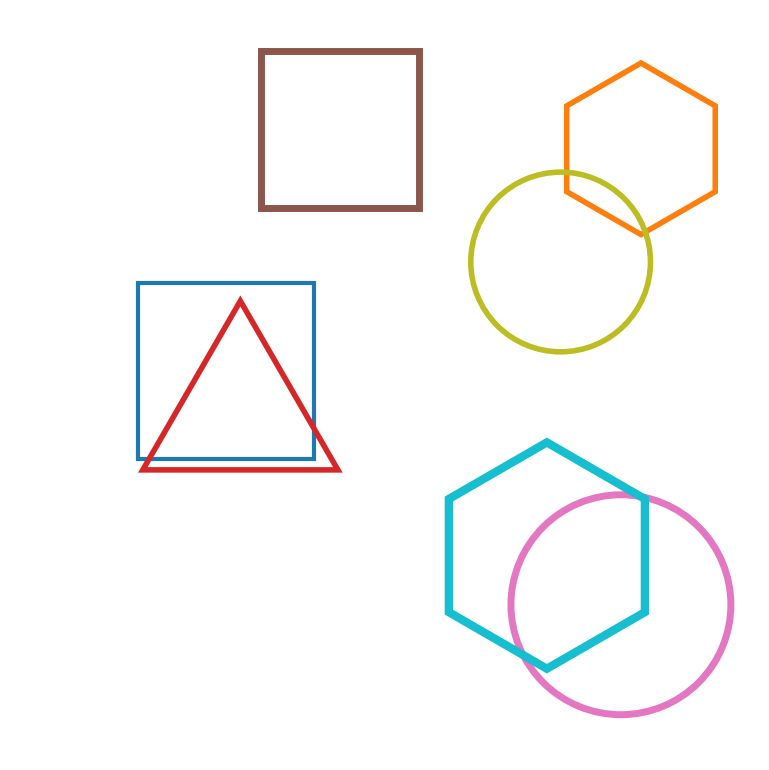[{"shape": "square", "thickness": 1.5, "radius": 0.57, "center": [0.293, 0.518]}, {"shape": "hexagon", "thickness": 2, "radius": 0.56, "center": [0.832, 0.807]}, {"shape": "triangle", "thickness": 2, "radius": 0.73, "center": [0.312, 0.463]}, {"shape": "square", "thickness": 2.5, "radius": 0.51, "center": [0.442, 0.832]}, {"shape": "circle", "thickness": 2.5, "radius": 0.71, "center": [0.806, 0.215]}, {"shape": "circle", "thickness": 2, "radius": 0.58, "center": [0.728, 0.66]}, {"shape": "hexagon", "thickness": 3, "radius": 0.73, "center": [0.71, 0.278]}]